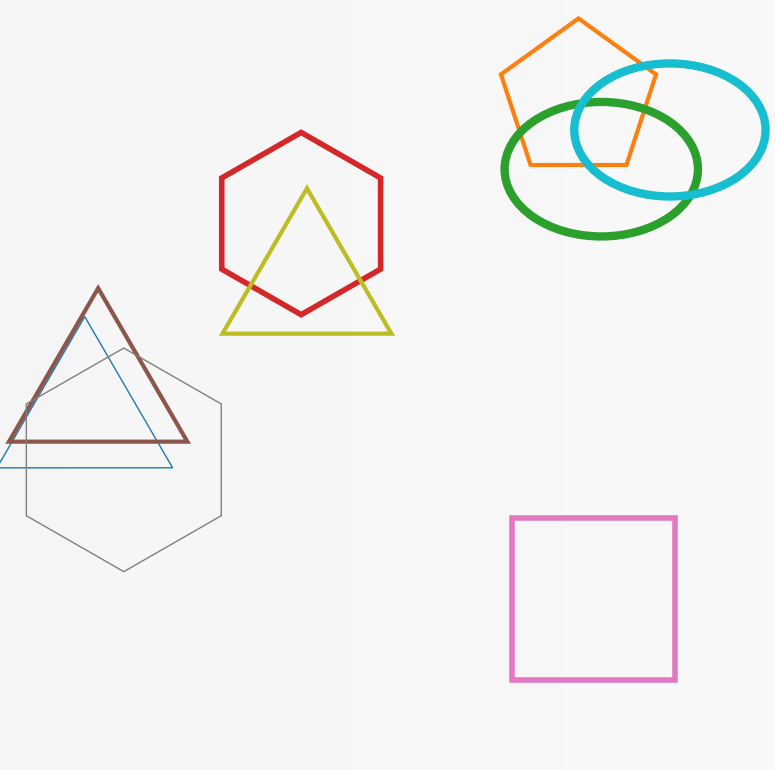[{"shape": "triangle", "thickness": 0.5, "radius": 0.65, "center": [0.109, 0.458]}, {"shape": "pentagon", "thickness": 1.5, "radius": 0.53, "center": [0.746, 0.871]}, {"shape": "oval", "thickness": 3, "radius": 0.62, "center": [0.776, 0.78]}, {"shape": "hexagon", "thickness": 2, "radius": 0.59, "center": [0.389, 0.71]}, {"shape": "triangle", "thickness": 1.5, "radius": 0.66, "center": [0.127, 0.493]}, {"shape": "square", "thickness": 2, "radius": 0.53, "center": [0.765, 0.222]}, {"shape": "hexagon", "thickness": 0.5, "radius": 0.73, "center": [0.16, 0.403]}, {"shape": "triangle", "thickness": 1.5, "radius": 0.63, "center": [0.396, 0.63]}, {"shape": "oval", "thickness": 3, "radius": 0.62, "center": [0.864, 0.831]}]